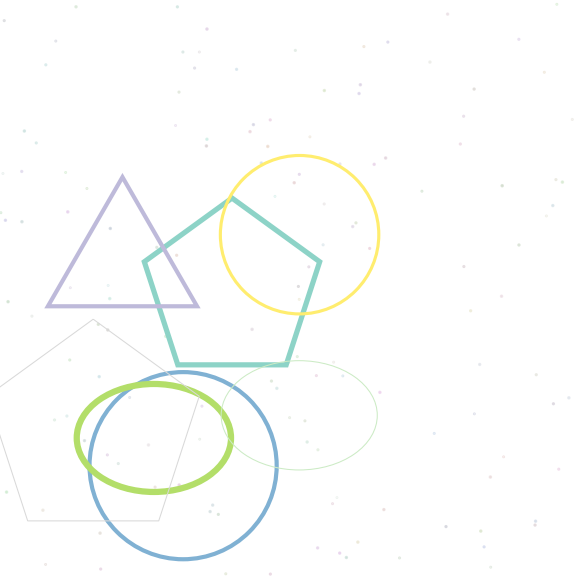[{"shape": "pentagon", "thickness": 2.5, "radius": 0.8, "center": [0.402, 0.497]}, {"shape": "triangle", "thickness": 2, "radius": 0.75, "center": [0.212, 0.543]}, {"shape": "circle", "thickness": 2, "radius": 0.81, "center": [0.317, 0.193]}, {"shape": "oval", "thickness": 3, "radius": 0.67, "center": [0.266, 0.241]}, {"shape": "pentagon", "thickness": 0.5, "radius": 0.97, "center": [0.161, 0.253]}, {"shape": "oval", "thickness": 0.5, "radius": 0.68, "center": [0.518, 0.28]}, {"shape": "circle", "thickness": 1.5, "radius": 0.69, "center": [0.519, 0.593]}]